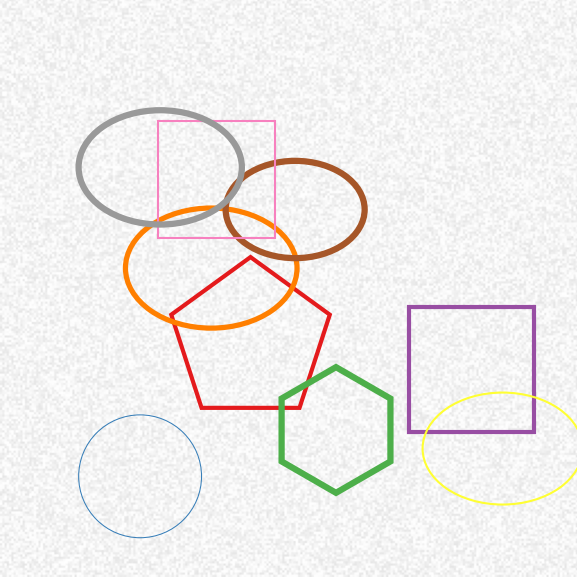[{"shape": "pentagon", "thickness": 2, "radius": 0.72, "center": [0.434, 0.41]}, {"shape": "circle", "thickness": 0.5, "radius": 0.53, "center": [0.243, 0.174]}, {"shape": "hexagon", "thickness": 3, "radius": 0.54, "center": [0.582, 0.255]}, {"shape": "square", "thickness": 2, "radius": 0.54, "center": [0.816, 0.359]}, {"shape": "oval", "thickness": 2.5, "radius": 0.74, "center": [0.366, 0.535]}, {"shape": "oval", "thickness": 1, "radius": 0.69, "center": [0.87, 0.222]}, {"shape": "oval", "thickness": 3, "radius": 0.6, "center": [0.511, 0.636]}, {"shape": "square", "thickness": 1, "radius": 0.51, "center": [0.375, 0.688]}, {"shape": "oval", "thickness": 3, "radius": 0.71, "center": [0.277, 0.709]}]